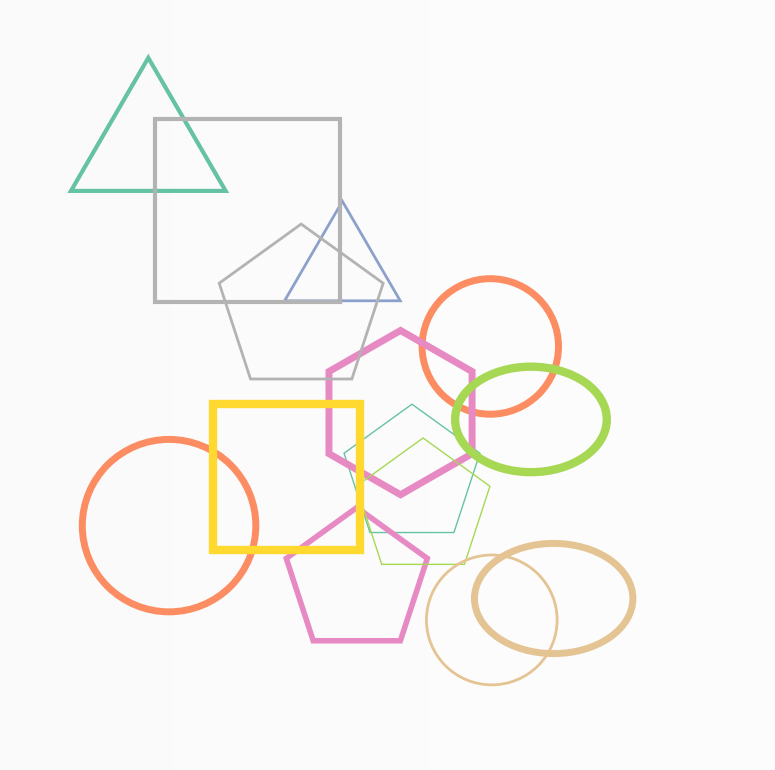[{"shape": "triangle", "thickness": 1.5, "radius": 0.58, "center": [0.191, 0.81]}, {"shape": "pentagon", "thickness": 0.5, "radius": 0.46, "center": [0.532, 0.383]}, {"shape": "circle", "thickness": 2.5, "radius": 0.44, "center": [0.633, 0.55]}, {"shape": "circle", "thickness": 2.5, "radius": 0.56, "center": [0.218, 0.317]}, {"shape": "triangle", "thickness": 1, "radius": 0.43, "center": [0.442, 0.652]}, {"shape": "pentagon", "thickness": 2, "radius": 0.48, "center": [0.46, 0.245]}, {"shape": "hexagon", "thickness": 2.5, "radius": 0.53, "center": [0.517, 0.464]}, {"shape": "oval", "thickness": 3, "radius": 0.49, "center": [0.685, 0.455]}, {"shape": "pentagon", "thickness": 0.5, "radius": 0.45, "center": [0.546, 0.34]}, {"shape": "square", "thickness": 3, "radius": 0.47, "center": [0.37, 0.381]}, {"shape": "circle", "thickness": 1, "radius": 0.42, "center": [0.635, 0.195]}, {"shape": "oval", "thickness": 2.5, "radius": 0.51, "center": [0.714, 0.223]}, {"shape": "pentagon", "thickness": 1, "radius": 0.56, "center": [0.389, 0.598]}, {"shape": "square", "thickness": 1.5, "radius": 0.59, "center": [0.32, 0.727]}]